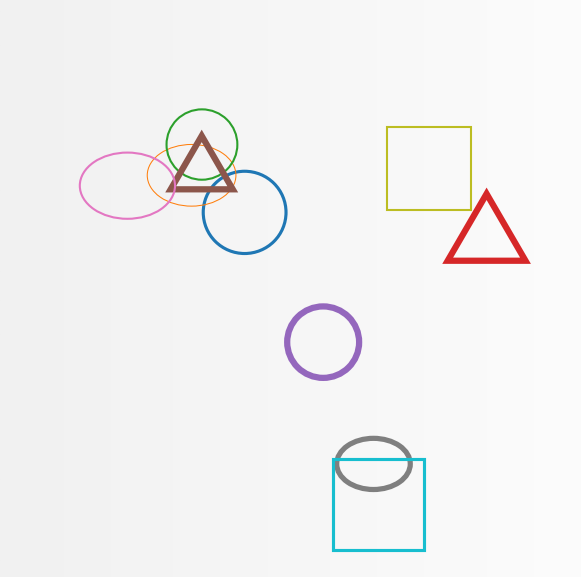[{"shape": "circle", "thickness": 1.5, "radius": 0.36, "center": [0.421, 0.631]}, {"shape": "oval", "thickness": 0.5, "radius": 0.38, "center": [0.33, 0.696]}, {"shape": "circle", "thickness": 1, "radius": 0.3, "center": [0.347, 0.749]}, {"shape": "triangle", "thickness": 3, "radius": 0.39, "center": [0.837, 0.586]}, {"shape": "circle", "thickness": 3, "radius": 0.31, "center": [0.556, 0.407]}, {"shape": "triangle", "thickness": 3, "radius": 0.31, "center": [0.347, 0.702]}, {"shape": "oval", "thickness": 1, "radius": 0.41, "center": [0.219, 0.678]}, {"shape": "oval", "thickness": 2.5, "radius": 0.32, "center": [0.643, 0.196]}, {"shape": "square", "thickness": 1, "radius": 0.36, "center": [0.738, 0.707]}, {"shape": "square", "thickness": 1.5, "radius": 0.39, "center": [0.651, 0.126]}]